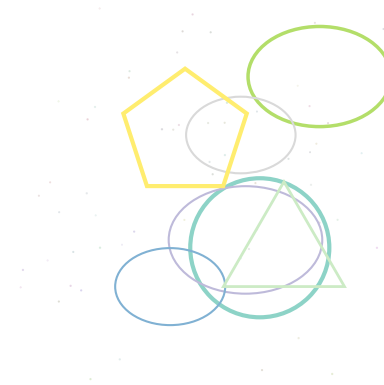[{"shape": "circle", "thickness": 3, "radius": 0.9, "center": [0.675, 0.356]}, {"shape": "oval", "thickness": 1.5, "radius": 1.0, "center": [0.638, 0.377]}, {"shape": "oval", "thickness": 1.5, "radius": 0.71, "center": [0.442, 0.256]}, {"shape": "oval", "thickness": 2.5, "radius": 0.93, "center": [0.83, 0.801]}, {"shape": "oval", "thickness": 1.5, "radius": 0.71, "center": [0.626, 0.649]}, {"shape": "triangle", "thickness": 2, "radius": 0.91, "center": [0.738, 0.346]}, {"shape": "pentagon", "thickness": 3, "radius": 0.84, "center": [0.481, 0.653]}]